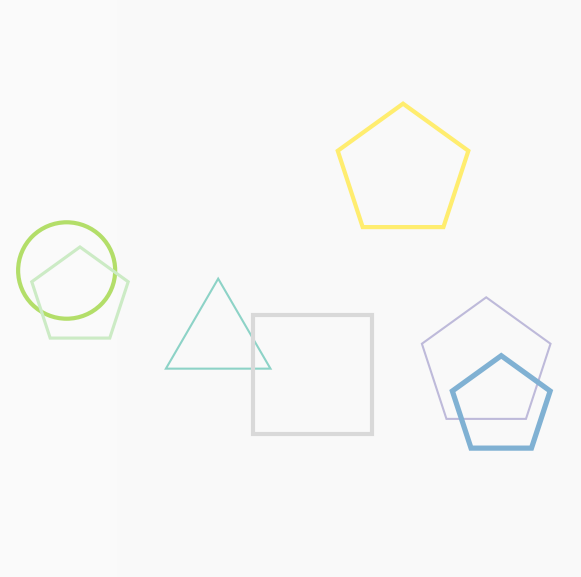[{"shape": "triangle", "thickness": 1, "radius": 0.52, "center": [0.375, 0.413]}, {"shape": "pentagon", "thickness": 1, "radius": 0.58, "center": [0.836, 0.368]}, {"shape": "pentagon", "thickness": 2.5, "radius": 0.44, "center": [0.862, 0.295]}, {"shape": "circle", "thickness": 2, "radius": 0.42, "center": [0.115, 0.531]}, {"shape": "square", "thickness": 2, "radius": 0.51, "center": [0.537, 0.351]}, {"shape": "pentagon", "thickness": 1.5, "radius": 0.44, "center": [0.138, 0.484]}, {"shape": "pentagon", "thickness": 2, "radius": 0.59, "center": [0.693, 0.701]}]